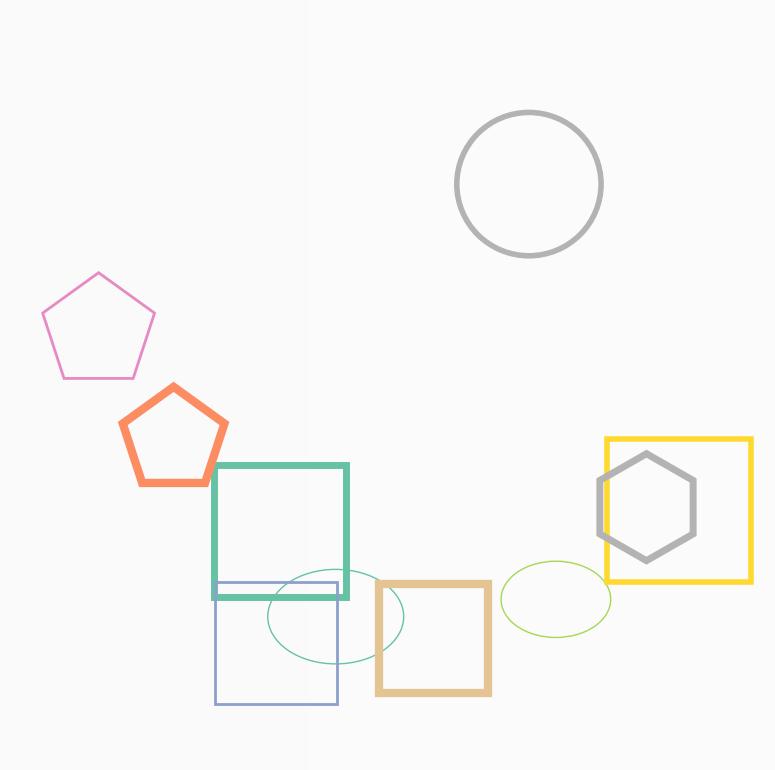[{"shape": "square", "thickness": 2.5, "radius": 0.43, "center": [0.361, 0.31]}, {"shape": "oval", "thickness": 0.5, "radius": 0.44, "center": [0.433, 0.199]}, {"shape": "pentagon", "thickness": 3, "radius": 0.35, "center": [0.224, 0.429]}, {"shape": "square", "thickness": 1, "radius": 0.4, "center": [0.356, 0.165]}, {"shape": "pentagon", "thickness": 1, "radius": 0.38, "center": [0.127, 0.57]}, {"shape": "oval", "thickness": 0.5, "radius": 0.35, "center": [0.717, 0.222]}, {"shape": "square", "thickness": 2, "radius": 0.46, "center": [0.876, 0.337]}, {"shape": "square", "thickness": 3, "radius": 0.35, "center": [0.559, 0.171]}, {"shape": "circle", "thickness": 2, "radius": 0.47, "center": [0.682, 0.761]}, {"shape": "hexagon", "thickness": 2.5, "radius": 0.35, "center": [0.834, 0.341]}]